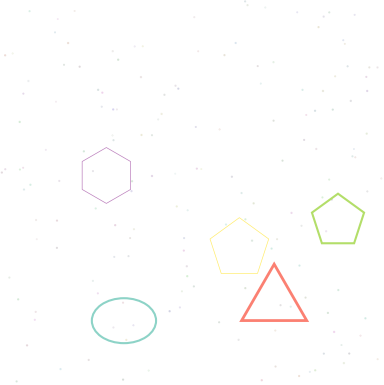[{"shape": "oval", "thickness": 1.5, "radius": 0.42, "center": [0.322, 0.167]}, {"shape": "triangle", "thickness": 2, "radius": 0.49, "center": [0.712, 0.216]}, {"shape": "pentagon", "thickness": 1.5, "radius": 0.36, "center": [0.878, 0.426]}, {"shape": "hexagon", "thickness": 0.5, "radius": 0.36, "center": [0.276, 0.544]}, {"shape": "pentagon", "thickness": 0.5, "radius": 0.4, "center": [0.622, 0.355]}]